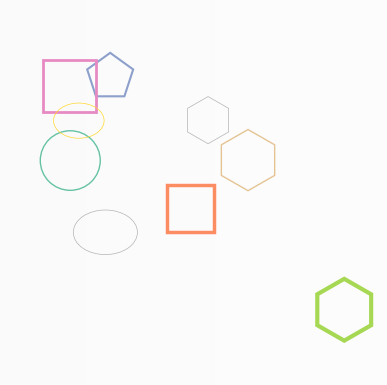[{"shape": "circle", "thickness": 1, "radius": 0.39, "center": [0.181, 0.583]}, {"shape": "square", "thickness": 2.5, "radius": 0.3, "center": [0.492, 0.459]}, {"shape": "pentagon", "thickness": 1.5, "radius": 0.31, "center": [0.284, 0.8]}, {"shape": "square", "thickness": 2, "radius": 0.34, "center": [0.179, 0.777]}, {"shape": "hexagon", "thickness": 3, "radius": 0.4, "center": [0.888, 0.195]}, {"shape": "oval", "thickness": 0.5, "radius": 0.33, "center": [0.203, 0.687]}, {"shape": "hexagon", "thickness": 1, "radius": 0.4, "center": [0.64, 0.584]}, {"shape": "hexagon", "thickness": 0.5, "radius": 0.31, "center": [0.537, 0.688]}, {"shape": "oval", "thickness": 0.5, "radius": 0.41, "center": [0.272, 0.397]}]